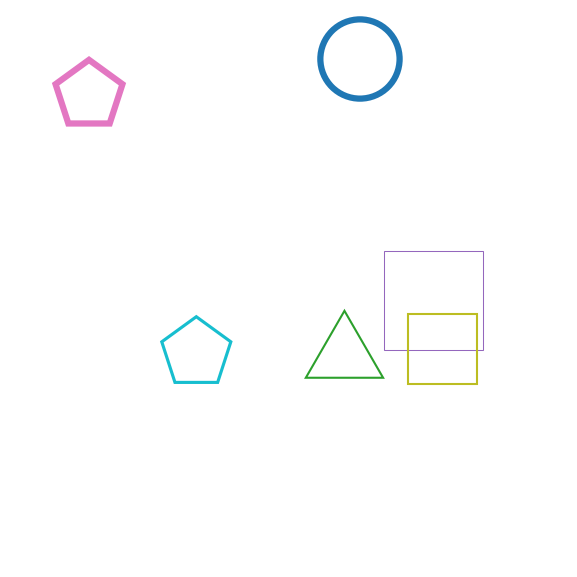[{"shape": "circle", "thickness": 3, "radius": 0.34, "center": [0.623, 0.897]}, {"shape": "triangle", "thickness": 1, "radius": 0.39, "center": [0.596, 0.384]}, {"shape": "square", "thickness": 0.5, "radius": 0.43, "center": [0.751, 0.479]}, {"shape": "pentagon", "thickness": 3, "radius": 0.3, "center": [0.154, 0.835]}, {"shape": "square", "thickness": 1, "radius": 0.3, "center": [0.766, 0.395]}, {"shape": "pentagon", "thickness": 1.5, "radius": 0.31, "center": [0.34, 0.388]}]